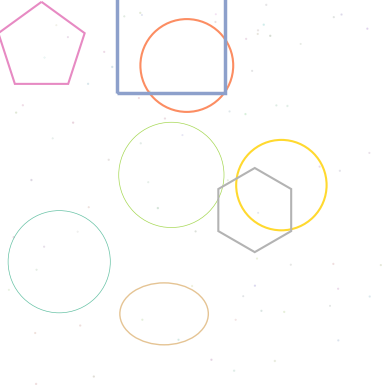[{"shape": "circle", "thickness": 0.5, "radius": 0.66, "center": [0.154, 0.32]}, {"shape": "circle", "thickness": 1.5, "radius": 0.6, "center": [0.485, 0.83]}, {"shape": "square", "thickness": 2.5, "radius": 0.7, "center": [0.445, 0.899]}, {"shape": "pentagon", "thickness": 1.5, "radius": 0.59, "center": [0.108, 0.877]}, {"shape": "circle", "thickness": 0.5, "radius": 0.68, "center": [0.445, 0.546]}, {"shape": "circle", "thickness": 1.5, "radius": 0.59, "center": [0.731, 0.519]}, {"shape": "oval", "thickness": 1, "radius": 0.57, "center": [0.426, 0.185]}, {"shape": "hexagon", "thickness": 1.5, "radius": 0.55, "center": [0.662, 0.454]}]